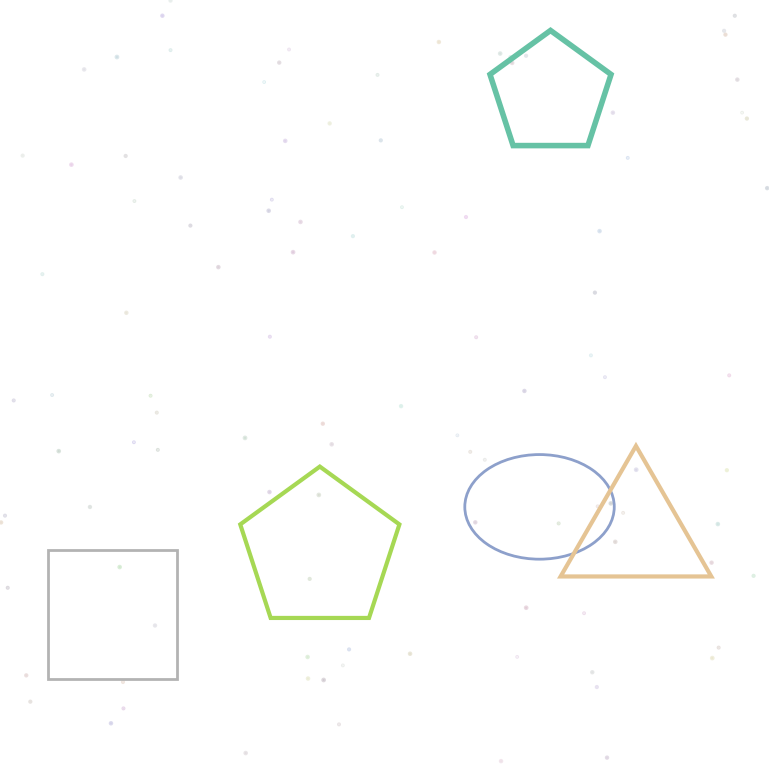[{"shape": "pentagon", "thickness": 2, "radius": 0.41, "center": [0.715, 0.878]}, {"shape": "oval", "thickness": 1, "radius": 0.49, "center": [0.701, 0.342]}, {"shape": "pentagon", "thickness": 1.5, "radius": 0.54, "center": [0.415, 0.285]}, {"shape": "triangle", "thickness": 1.5, "radius": 0.57, "center": [0.826, 0.308]}, {"shape": "square", "thickness": 1, "radius": 0.42, "center": [0.146, 0.202]}]